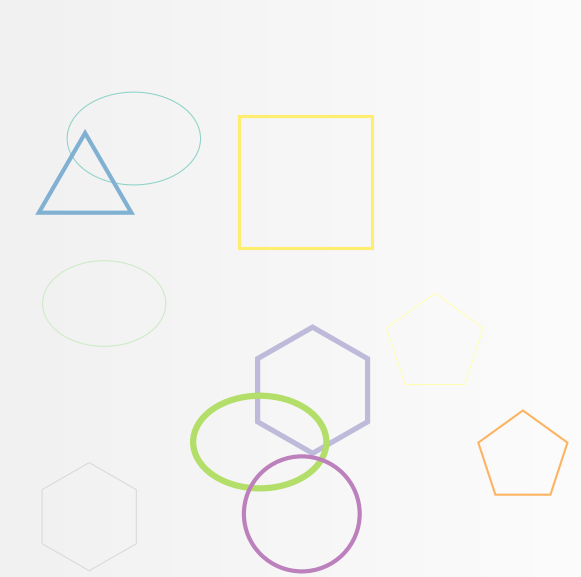[{"shape": "oval", "thickness": 0.5, "radius": 0.57, "center": [0.23, 0.759]}, {"shape": "pentagon", "thickness": 0.5, "radius": 0.44, "center": [0.748, 0.404]}, {"shape": "hexagon", "thickness": 2.5, "radius": 0.55, "center": [0.538, 0.323]}, {"shape": "triangle", "thickness": 2, "radius": 0.46, "center": [0.146, 0.677]}, {"shape": "pentagon", "thickness": 1, "radius": 0.4, "center": [0.9, 0.208]}, {"shape": "oval", "thickness": 3, "radius": 0.57, "center": [0.447, 0.234]}, {"shape": "hexagon", "thickness": 0.5, "radius": 0.47, "center": [0.153, 0.104]}, {"shape": "circle", "thickness": 2, "radius": 0.5, "center": [0.519, 0.109]}, {"shape": "oval", "thickness": 0.5, "radius": 0.53, "center": [0.179, 0.474]}, {"shape": "square", "thickness": 1.5, "radius": 0.57, "center": [0.525, 0.684]}]